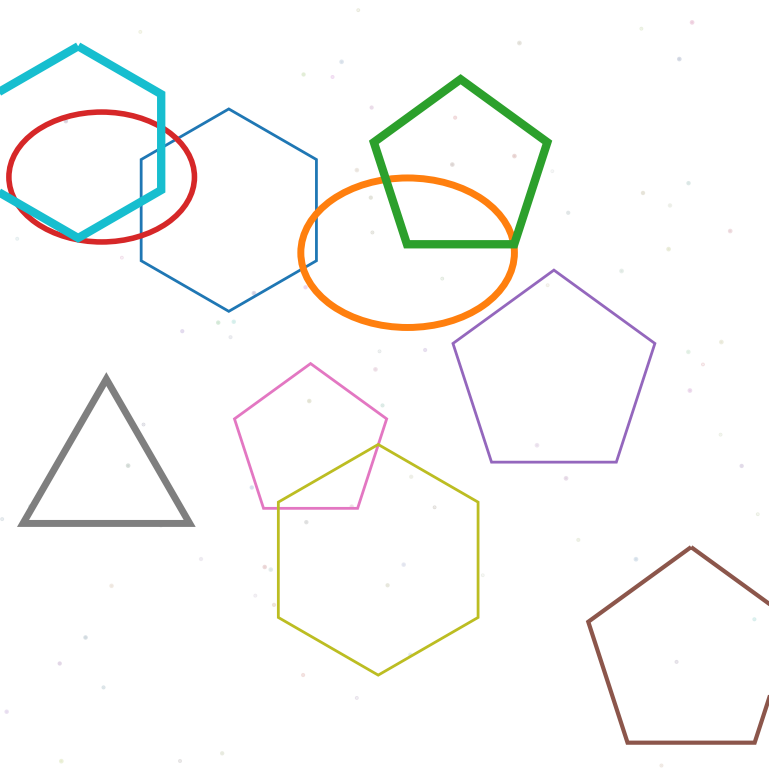[{"shape": "hexagon", "thickness": 1, "radius": 0.66, "center": [0.297, 0.727]}, {"shape": "oval", "thickness": 2.5, "radius": 0.69, "center": [0.529, 0.672]}, {"shape": "pentagon", "thickness": 3, "radius": 0.59, "center": [0.598, 0.779]}, {"shape": "oval", "thickness": 2, "radius": 0.6, "center": [0.132, 0.77]}, {"shape": "pentagon", "thickness": 1, "radius": 0.69, "center": [0.719, 0.511]}, {"shape": "pentagon", "thickness": 1.5, "radius": 0.7, "center": [0.898, 0.149]}, {"shape": "pentagon", "thickness": 1, "radius": 0.52, "center": [0.403, 0.424]}, {"shape": "triangle", "thickness": 2.5, "radius": 0.62, "center": [0.138, 0.383]}, {"shape": "hexagon", "thickness": 1, "radius": 0.75, "center": [0.491, 0.273]}, {"shape": "hexagon", "thickness": 3, "radius": 0.62, "center": [0.102, 0.815]}]